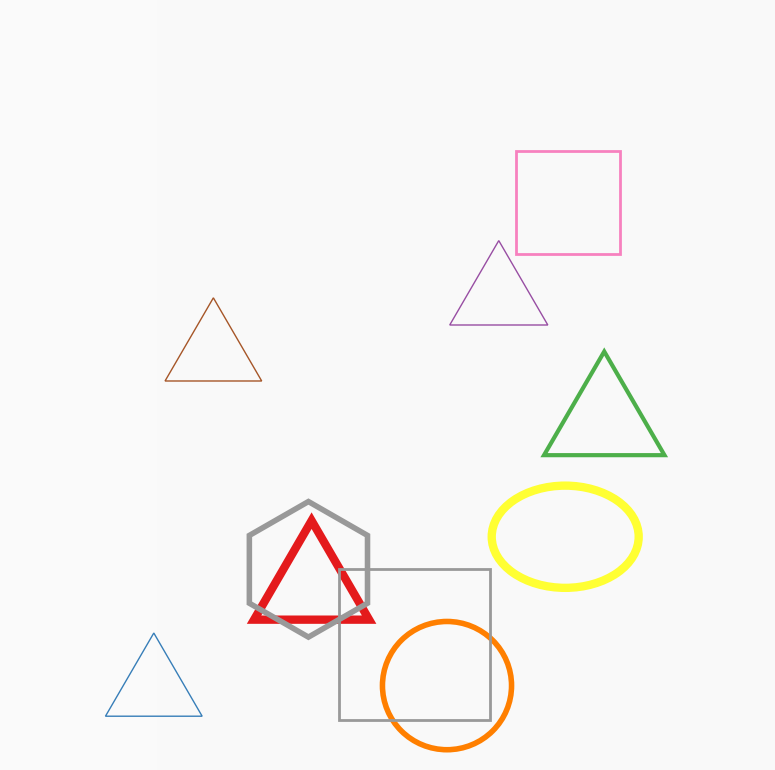[{"shape": "triangle", "thickness": 3, "radius": 0.43, "center": [0.402, 0.238]}, {"shape": "triangle", "thickness": 0.5, "radius": 0.36, "center": [0.198, 0.106]}, {"shape": "triangle", "thickness": 1.5, "radius": 0.45, "center": [0.78, 0.454]}, {"shape": "triangle", "thickness": 0.5, "radius": 0.37, "center": [0.644, 0.614]}, {"shape": "circle", "thickness": 2, "radius": 0.42, "center": [0.577, 0.11]}, {"shape": "oval", "thickness": 3, "radius": 0.47, "center": [0.729, 0.303]}, {"shape": "triangle", "thickness": 0.5, "radius": 0.36, "center": [0.275, 0.541]}, {"shape": "square", "thickness": 1, "radius": 0.34, "center": [0.733, 0.737]}, {"shape": "square", "thickness": 1, "radius": 0.49, "center": [0.535, 0.163]}, {"shape": "hexagon", "thickness": 2, "radius": 0.44, "center": [0.398, 0.261]}]